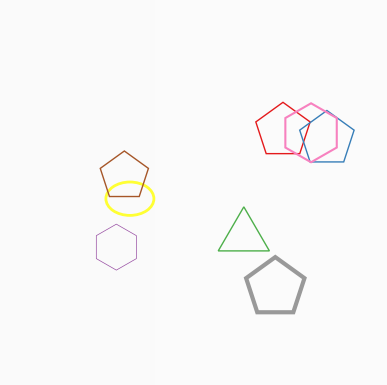[{"shape": "pentagon", "thickness": 1, "radius": 0.37, "center": [0.73, 0.661]}, {"shape": "pentagon", "thickness": 1, "radius": 0.37, "center": [0.844, 0.639]}, {"shape": "triangle", "thickness": 1, "radius": 0.38, "center": [0.629, 0.386]}, {"shape": "hexagon", "thickness": 0.5, "radius": 0.3, "center": [0.3, 0.358]}, {"shape": "oval", "thickness": 2, "radius": 0.31, "center": [0.335, 0.484]}, {"shape": "pentagon", "thickness": 1, "radius": 0.33, "center": [0.321, 0.542]}, {"shape": "hexagon", "thickness": 1.5, "radius": 0.38, "center": [0.803, 0.655]}, {"shape": "pentagon", "thickness": 3, "radius": 0.4, "center": [0.71, 0.253]}]